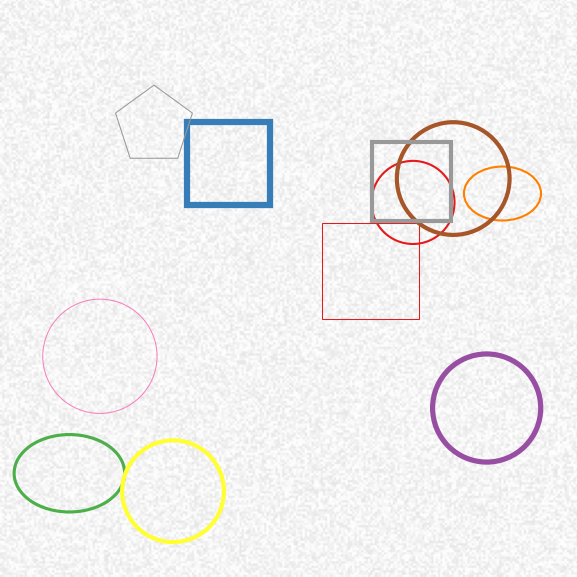[{"shape": "circle", "thickness": 1, "radius": 0.36, "center": [0.715, 0.649]}, {"shape": "square", "thickness": 0.5, "radius": 0.42, "center": [0.642, 0.53]}, {"shape": "square", "thickness": 3, "radius": 0.36, "center": [0.396, 0.717]}, {"shape": "oval", "thickness": 1.5, "radius": 0.48, "center": [0.12, 0.18]}, {"shape": "circle", "thickness": 2.5, "radius": 0.47, "center": [0.843, 0.293]}, {"shape": "oval", "thickness": 1, "radius": 0.33, "center": [0.87, 0.664]}, {"shape": "circle", "thickness": 2, "radius": 0.44, "center": [0.3, 0.149]}, {"shape": "circle", "thickness": 2, "radius": 0.49, "center": [0.785, 0.69]}, {"shape": "circle", "thickness": 0.5, "radius": 0.49, "center": [0.173, 0.382]}, {"shape": "pentagon", "thickness": 0.5, "radius": 0.35, "center": [0.267, 0.782]}, {"shape": "square", "thickness": 2, "radius": 0.34, "center": [0.713, 0.685]}]